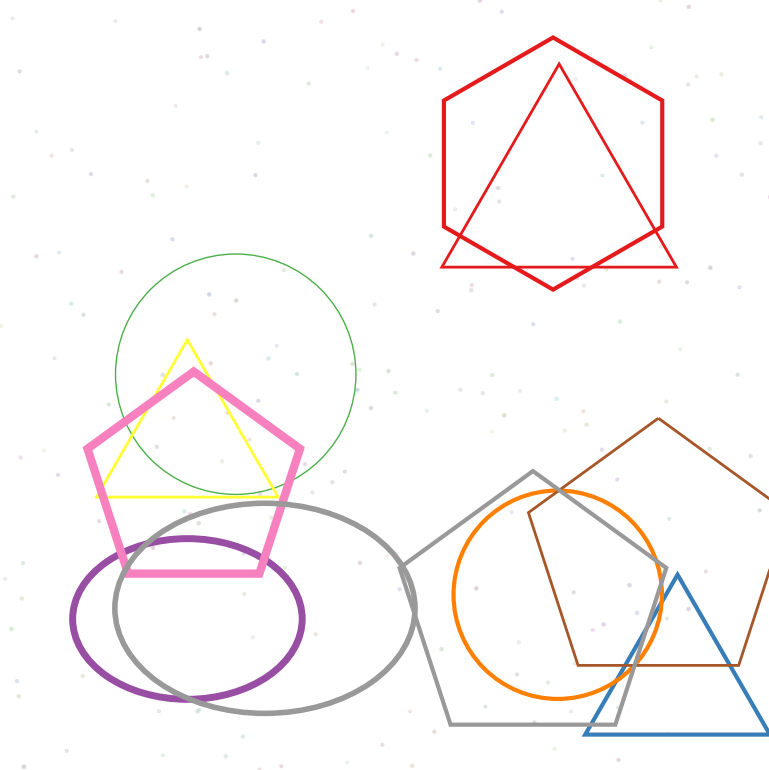[{"shape": "hexagon", "thickness": 1.5, "radius": 0.82, "center": [0.718, 0.788]}, {"shape": "triangle", "thickness": 1, "radius": 0.88, "center": [0.726, 0.741]}, {"shape": "triangle", "thickness": 1.5, "radius": 0.69, "center": [0.88, 0.115]}, {"shape": "circle", "thickness": 0.5, "radius": 0.78, "center": [0.306, 0.514]}, {"shape": "oval", "thickness": 2.5, "radius": 0.75, "center": [0.243, 0.196]}, {"shape": "circle", "thickness": 1.5, "radius": 0.68, "center": [0.724, 0.228]}, {"shape": "triangle", "thickness": 1, "radius": 0.68, "center": [0.243, 0.423]}, {"shape": "pentagon", "thickness": 1, "radius": 0.89, "center": [0.855, 0.279]}, {"shape": "pentagon", "thickness": 3, "radius": 0.73, "center": [0.252, 0.372]}, {"shape": "oval", "thickness": 2, "radius": 0.97, "center": [0.344, 0.21]}, {"shape": "pentagon", "thickness": 1.5, "radius": 0.91, "center": [0.692, 0.206]}]